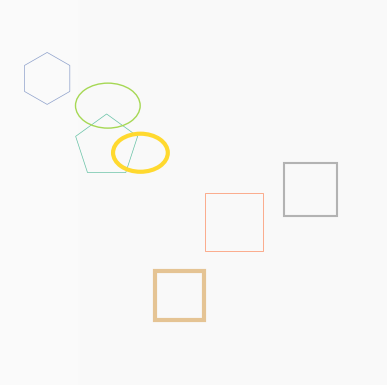[{"shape": "pentagon", "thickness": 0.5, "radius": 0.42, "center": [0.275, 0.62]}, {"shape": "square", "thickness": 0.5, "radius": 0.38, "center": [0.603, 0.424]}, {"shape": "hexagon", "thickness": 0.5, "radius": 0.34, "center": [0.122, 0.796]}, {"shape": "oval", "thickness": 1, "radius": 0.42, "center": [0.278, 0.726]}, {"shape": "oval", "thickness": 3, "radius": 0.35, "center": [0.362, 0.603]}, {"shape": "square", "thickness": 3, "radius": 0.32, "center": [0.464, 0.233]}, {"shape": "square", "thickness": 1.5, "radius": 0.35, "center": [0.801, 0.508]}]